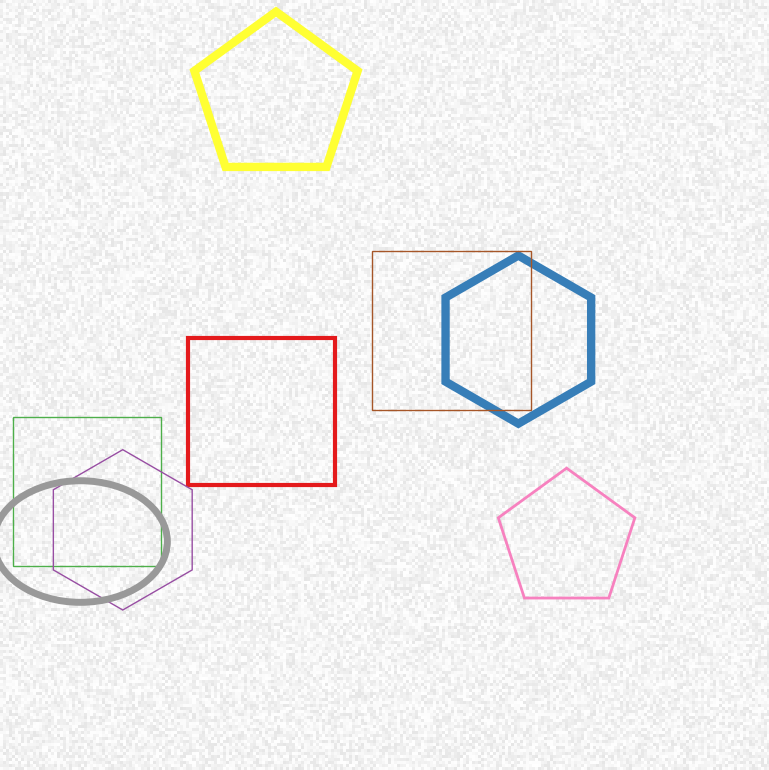[{"shape": "square", "thickness": 1.5, "radius": 0.48, "center": [0.34, 0.465]}, {"shape": "hexagon", "thickness": 3, "radius": 0.55, "center": [0.673, 0.559]}, {"shape": "square", "thickness": 0.5, "radius": 0.48, "center": [0.113, 0.362]}, {"shape": "hexagon", "thickness": 0.5, "radius": 0.52, "center": [0.159, 0.312]}, {"shape": "pentagon", "thickness": 3, "radius": 0.56, "center": [0.358, 0.873]}, {"shape": "square", "thickness": 0.5, "radius": 0.52, "center": [0.587, 0.571]}, {"shape": "pentagon", "thickness": 1, "radius": 0.47, "center": [0.736, 0.299]}, {"shape": "oval", "thickness": 2.5, "radius": 0.56, "center": [0.105, 0.297]}]